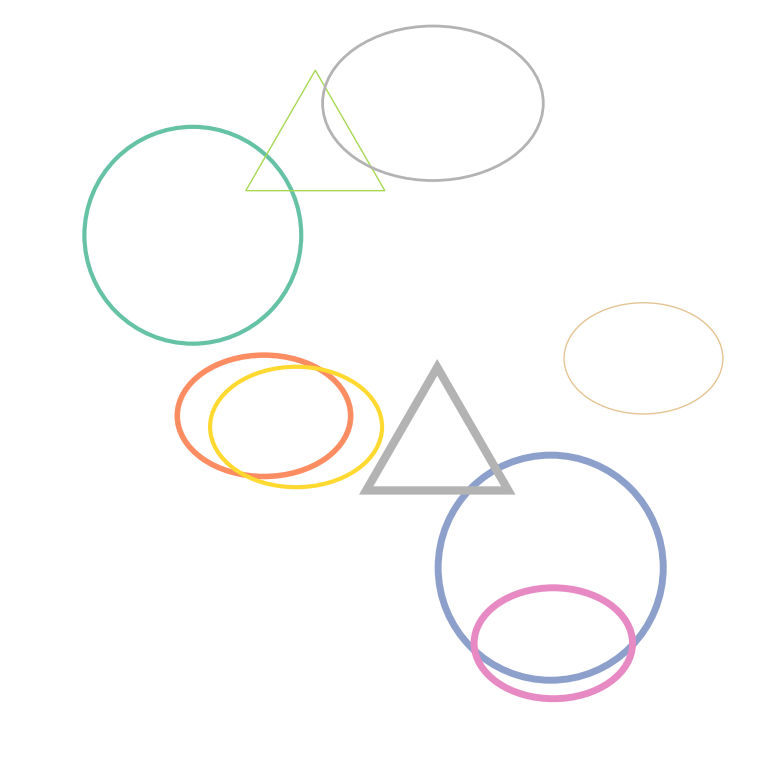[{"shape": "circle", "thickness": 1.5, "radius": 0.7, "center": [0.25, 0.694]}, {"shape": "oval", "thickness": 2, "radius": 0.56, "center": [0.343, 0.46]}, {"shape": "circle", "thickness": 2.5, "radius": 0.73, "center": [0.715, 0.263]}, {"shape": "oval", "thickness": 2.5, "radius": 0.51, "center": [0.719, 0.165]}, {"shape": "triangle", "thickness": 0.5, "radius": 0.52, "center": [0.409, 0.804]}, {"shape": "oval", "thickness": 1.5, "radius": 0.56, "center": [0.385, 0.445]}, {"shape": "oval", "thickness": 0.5, "radius": 0.52, "center": [0.836, 0.535]}, {"shape": "oval", "thickness": 1, "radius": 0.72, "center": [0.562, 0.866]}, {"shape": "triangle", "thickness": 3, "radius": 0.53, "center": [0.568, 0.416]}]